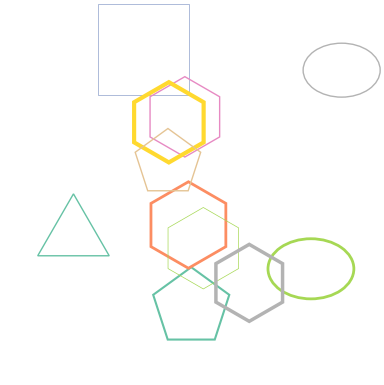[{"shape": "pentagon", "thickness": 1.5, "radius": 0.52, "center": [0.497, 0.202]}, {"shape": "triangle", "thickness": 1, "radius": 0.54, "center": [0.191, 0.389]}, {"shape": "hexagon", "thickness": 2, "radius": 0.56, "center": [0.489, 0.416]}, {"shape": "square", "thickness": 0.5, "radius": 0.59, "center": [0.373, 0.872]}, {"shape": "hexagon", "thickness": 1, "radius": 0.52, "center": [0.48, 0.697]}, {"shape": "oval", "thickness": 2, "radius": 0.56, "center": [0.808, 0.302]}, {"shape": "hexagon", "thickness": 0.5, "radius": 0.53, "center": [0.528, 0.355]}, {"shape": "hexagon", "thickness": 3, "radius": 0.52, "center": [0.439, 0.682]}, {"shape": "pentagon", "thickness": 1, "radius": 0.45, "center": [0.436, 0.577]}, {"shape": "hexagon", "thickness": 2.5, "radius": 0.5, "center": [0.647, 0.265]}, {"shape": "oval", "thickness": 1, "radius": 0.5, "center": [0.887, 0.818]}]